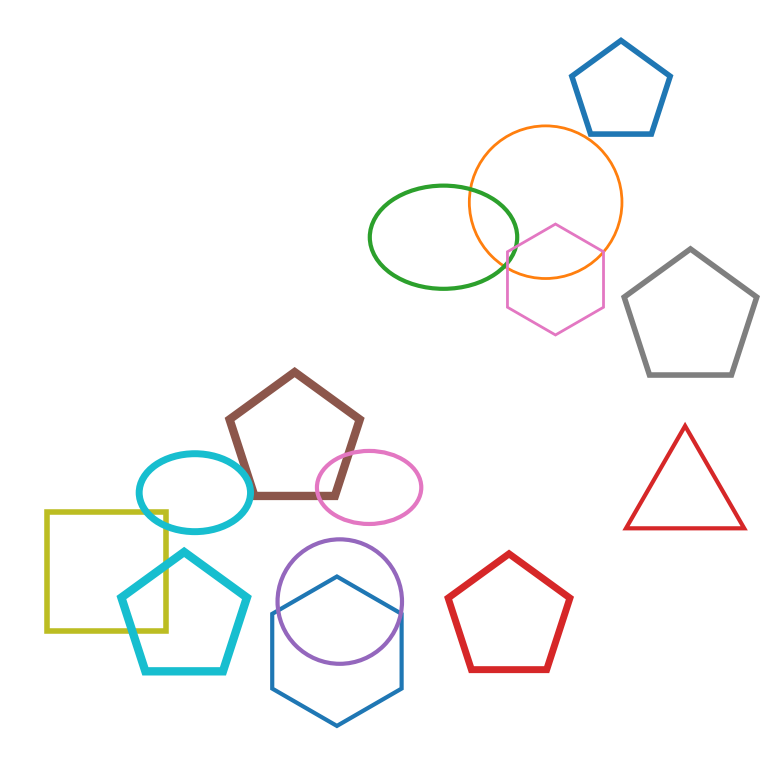[{"shape": "pentagon", "thickness": 2, "radius": 0.34, "center": [0.806, 0.88]}, {"shape": "hexagon", "thickness": 1.5, "radius": 0.49, "center": [0.438, 0.154]}, {"shape": "circle", "thickness": 1, "radius": 0.5, "center": [0.709, 0.737]}, {"shape": "oval", "thickness": 1.5, "radius": 0.48, "center": [0.576, 0.692]}, {"shape": "pentagon", "thickness": 2.5, "radius": 0.42, "center": [0.661, 0.198]}, {"shape": "triangle", "thickness": 1.5, "radius": 0.44, "center": [0.89, 0.358]}, {"shape": "circle", "thickness": 1.5, "radius": 0.4, "center": [0.441, 0.219]}, {"shape": "pentagon", "thickness": 3, "radius": 0.44, "center": [0.383, 0.428]}, {"shape": "oval", "thickness": 1.5, "radius": 0.34, "center": [0.479, 0.367]}, {"shape": "hexagon", "thickness": 1, "radius": 0.36, "center": [0.721, 0.637]}, {"shape": "pentagon", "thickness": 2, "radius": 0.45, "center": [0.897, 0.586]}, {"shape": "square", "thickness": 2, "radius": 0.39, "center": [0.138, 0.258]}, {"shape": "pentagon", "thickness": 3, "radius": 0.43, "center": [0.239, 0.197]}, {"shape": "oval", "thickness": 2.5, "radius": 0.36, "center": [0.253, 0.36]}]